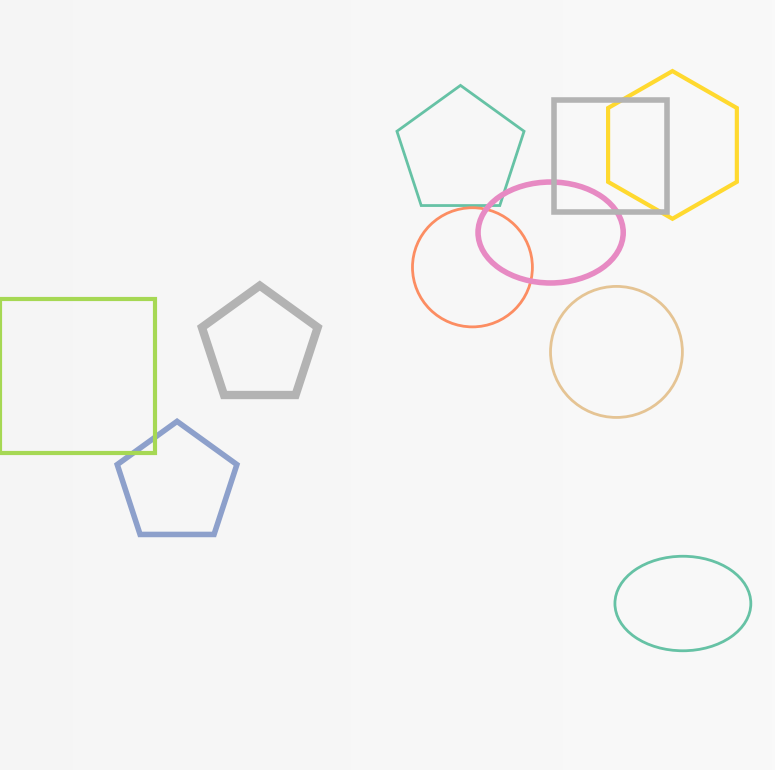[{"shape": "oval", "thickness": 1, "radius": 0.44, "center": [0.881, 0.216]}, {"shape": "pentagon", "thickness": 1, "radius": 0.43, "center": [0.594, 0.803]}, {"shape": "circle", "thickness": 1, "radius": 0.39, "center": [0.61, 0.653]}, {"shape": "pentagon", "thickness": 2, "radius": 0.41, "center": [0.228, 0.372]}, {"shape": "oval", "thickness": 2, "radius": 0.47, "center": [0.71, 0.698]}, {"shape": "square", "thickness": 1.5, "radius": 0.5, "center": [0.101, 0.512]}, {"shape": "hexagon", "thickness": 1.5, "radius": 0.48, "center": [0.868, 0.812]}, {"shape": "circle", "thickness": 1, "radius": 0.43, "center": [0.795, 0.543]}, {"shape": "pentagon", "thickness": 3, "radius": 0.39, "center": [0.335, 0.551]}, {"shape": "square", "thickness": 2, "radius": 0.36, "center": [0.788, 0.798]}]